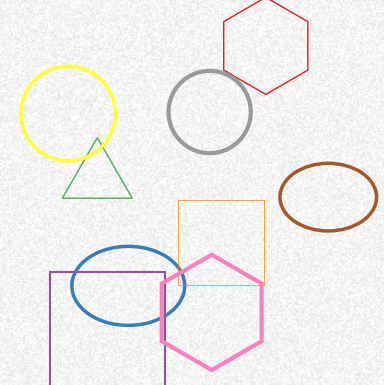[{"shape": "hexagon", "thickness": 1, "radius": 0.63, "center": [0.69, 0.881]}, {"shape": "oval", "thickness": 2.5, "radius": 0.73, "center": [0.333, 0.257]}, {"shape": "triangle", "thickness": 1, "radius": 0.52, "center": [0.253, 0.538]}, {"shape": "square", "thickness": 1.5, "radius": 0.75, "center": [0.28, 0.145]}, {"shape": "square", "thickness": 0.5, "radius": 0.55, "center": [0.574, 0.371]}, {"shape": "circle", "thickness": 2.5, "radius": 0.61, "center": [0.177, 0.705]}, {"shape": "oval", "thickness": 2.5, "radius": 0.63, "center": [0.853, 0.488]}, {"shape": "hexagon", "thickness": 3, "radius": 0.75, "center": [0.55, 0.189]}, {"shape": "circle", "thickness": 3, "radius": 0.53, "center": [0.545, 0.709]}]